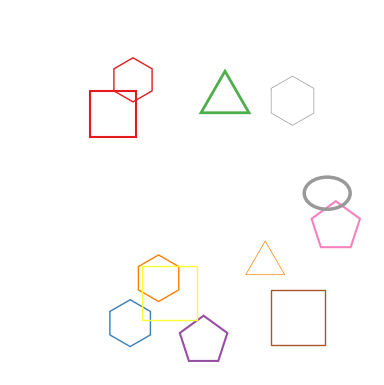[{"shape": "hexagon", "thickness": 1, "radius": 0.29, "center": [0.345, 0.793]}, {"shape": "square", "thickness": 1.5, "radius": 0.3, "center": [0.293, 0.704]}, {"shape": "hexagon", "thickness": 1, "radius": 0.3, "center": [0.338, 0.161]}, {"shape": "triangle", "thickness": 2, "radius": 0.36, "center": [0.584, 0.743]}, {"shape": "pentagon", "thickness": 1.5, "radius": 0.32, "center": [0.529, 0.115]}, {"shape": "hexagon", "thickness": 1, "radius": 0.3, "center": [0.412, 0.277]}, {"shape": "triangle", "thickness": 0.5, "radius": 0.29, "center": [0.689, 0.316]}, {"shape": "square", "thickness": 1, "radius": 0.36, "center": [0.44, 0.239]}, {"shape": "square", "thickness": 1, "radius": 0.35, "center": [0.774, 0.175]}, {"shape": "pentagon", "thickness": 1.5, "radius": 0.33, "center": [0.872, 0.411]}, {"shape": "oval", "thickness": 2.5, "radius": 0.3, "center": [0.85, 0.498]}, {"shape": "hexagon", "thickness": 0.5, "radius": 0.32, "center": [0.76, 0.738]}]